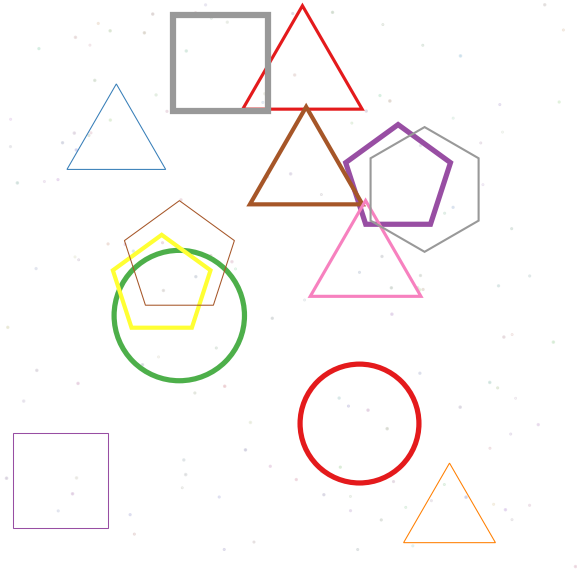[{"shape": "circle", "thickness": 2.5, "radius": 0.51, "center": [0.623, 0.266]}, {"shape": "triangle", "thickness": 1.5, "radius": 0.6, "center": [0.524, 0.87]}, {"shape": "triangle", "thickness": 0.5, "radius": 0.49, "center": [0.201, 0.755]}, {"shape": "circle", "thickness": 2.5, "radius": 0.56, "center": [0.31, 0.453]}, {"shape": "square", "thickness": 0.5, "radius": 0.41, "center": [0.105, 0.167]}, {"shape": "pentagon", "thickness": 2.5, "radius": 0.48, "center": [0.689, 0.688]}, {"shape": "triangle", "thickness": 0.5, "radius": 0.46, "center": [0.778, 0.105]}, {"shape": "pentagon", "thickness": 2, "radius": 0.44, "center": [0.28, 0.504]}, {"shape": "pentagon", "thickness": 0.5, "radius": 0.5, "center": [0.311, 0.552]}, {"shape": "triangle", "thickness": 2, "radius": 0.56, "center": [0.53, 0.702]}, {"shape": "triangle", "thickness": 1.5, "radius": 0.55, "center": [0.633, 0.541]}, {"shape": "hexagon", "thickness": 1, "radius": 0.54, "center": [0.735, 0.671]}, {"shape": "square", "thickness": 3, "radius": 0.42, "center": [0.382, 0.889]}]